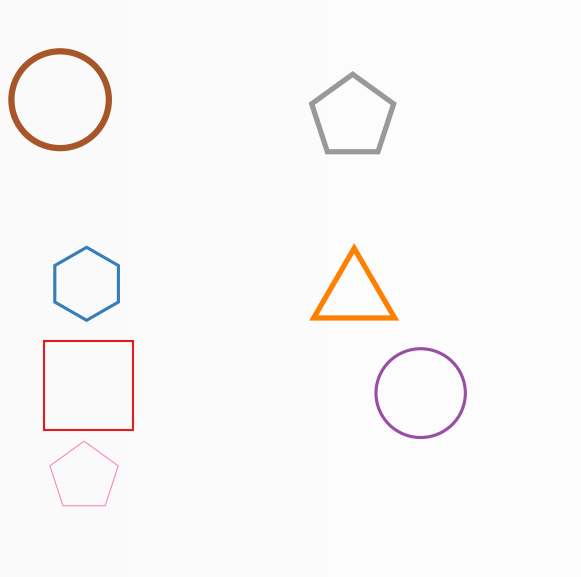[{"shape": "square", "thickness": 1, "radius": 0.38, "center": [0.152, 0.332]}, {"shape": "hexagon", "thickness": 1.5, "radius": 0.32, "center": [0.149, 0.508]}, {"shape": "circle", "thickness": 1.5, "radius": 0.38, "center": [0.724, 0.318]}, {"shape": "triangle", "thickness": 2.5, "radius": 0.4, "center": [0.609, 0.489]}, {"shape": "circle", "thickness": 3, "radius": 0.42, "center": [0.103, 0.826]}, {"shape": "pentagon", "thickness": 0.5, "radius": 0.31, "center": [0.145, 0.173]}, {"shape": "pentagon", "thickness": 2.5, "radius": 0.37, "center": [0.607, 0.796]}]